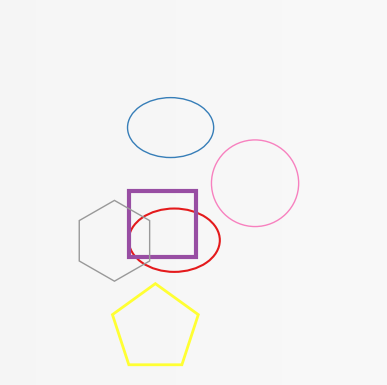[{"shape": "oval", "thickness": 1.5, "radius": 0.59, "center": [0.45, 0.376]}, {"shape": "oval", "thickness": 1, "radius": 0.56, "center": [0.44, 0.669]}, {"shape": "square", "thickness": 3, "radius": 0.43, "center": [0.419, 0.418]}, {"shape": "pentagon", "thickness": 2, "radius": 0.58, "center": [0.401, 0.147]}, {"shape": "circle", "thickness": 1, "radius": 0.56, "center": [0.658, 0.524]}, {"shape": "hexagon", "thickness": 1, "radius": 0.52, "center": [0.295, 0.375]}]